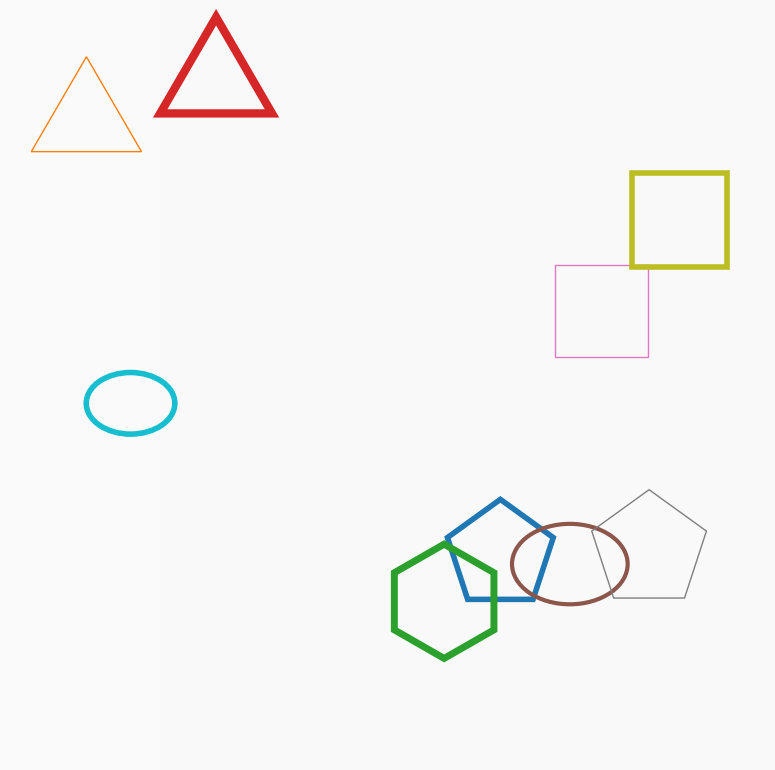[{"shape": "pentagon", "thickness": 2, "radius": 0.36, "center": [0.646, 0.28]}, {"shape": "triangle", "thickness": 0.5, "radius": 0.41, "center": [0.112, 0.844]}, {"shape": "hexagon", "thickness": 2.5, "radius": 0.37, "center": [0.573, 0.219]}, {"shape": "triangle", "thickness": 3, "radius": 0.42, "center": [0.279, 0.894]}, {"shape": "oval", "thickness": 1.5, "radius": 0.37, "center": [0.735, 0.267]}, {"shape": "square", "thickness": 0.5, "radius": 0.3, "center": [0.776, 0.596]}, {"shape": "pentagon", "thickness": 0.5, "radius": 0.39, "center": [0.838, 0.286]}, {"shape": "square", "thickness": 2, "radius": 0.31, "center": [0.877, 0.715]}, {"shape": "oval", "thickness": 2, "radius": 0.29, "center": [0.168, 0.476]}]